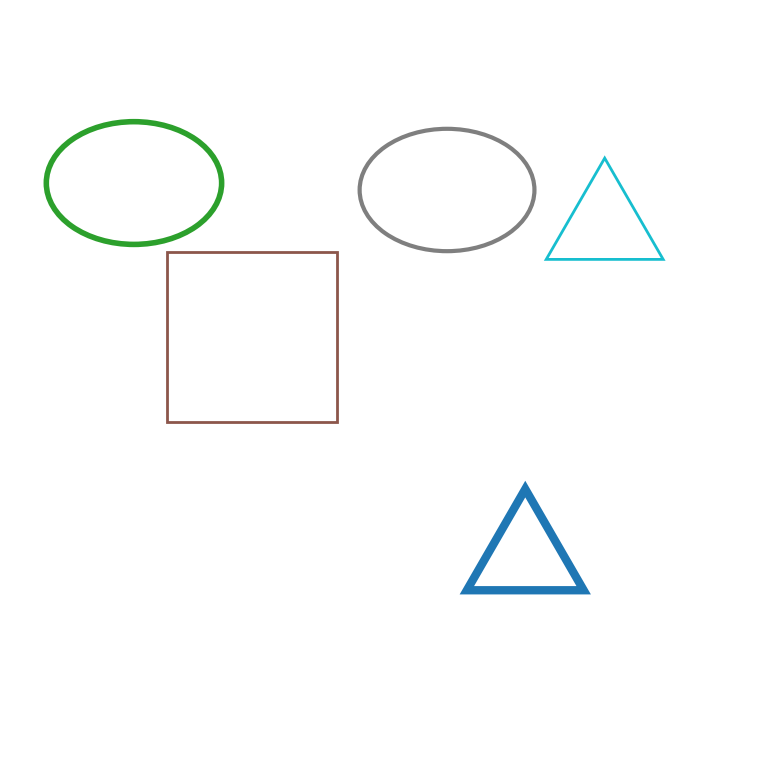[{"shape": "triangle", "thickness": 3, "radius": 0.44, "center": [0.682, 0.277]}, {"shape": "oval", "thickness": 2, "radius": 0.57, "center": [0.174, 0.762]}, {"shape": "square", "thickness": 1, "radius": 0.55, "center": [0.327, 0.562]}, {"shape": "oval", "thickness": 1.5, "radius": 0.57, "center": [0.581, 0.753]}, {"shape": "triangle", "thickness": 1, "radius": 0.44, "center": [0.785, 0.707]}]